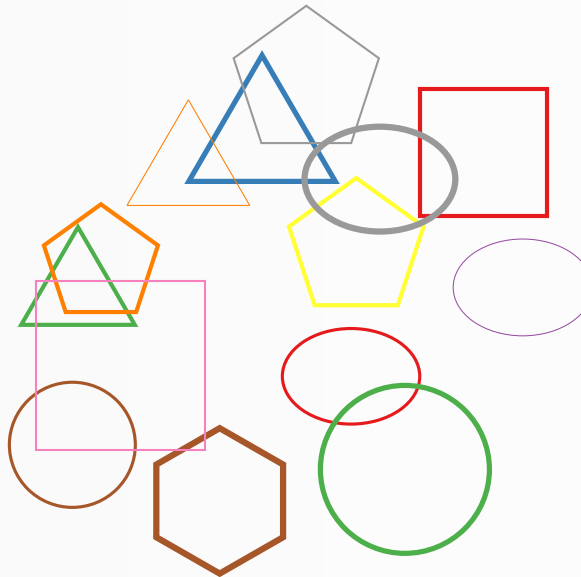[{"shape": "oval", "thickness": 1.5, "radius": 0.59, "center": [0.604, 0.348]}, {"shape": "square", "thickness": 2, "radius": 0.55, "center": [0.832, 0.735]}, {"shape": "triangle", "thickness": 2.5, "radius": 0.73, "center": [0.451, 0.758]}, {"shape": "triangle", "thickness": 2, "radius": 0.56, "center": [0.134, 0.493]}, {"shape": "circle", "thickness": 2.5, "radius": 0.73, "center": [0.697, 0.186]}, {"shape": "oval", "thickness": 0.5, "radius": 0.6, "center": [0.899, 0.501]}, {"shape": "triangle", "thickness": 0.5, "radius": 0.61, "center": [0.324, 0.704]}, {"shape": "pentagon", "thickness": 2, "radius": 0.52, "center": [0.174, 0.542]}, {"shape": "pentagon", "thickness": 2, "radius": 0.61, "center": [0.613, 0.569]}, {"shape": "circle", "thickness": 1.5, "radius": 0.54, "center": [0.124, 0.229]}, {"shape": "hexagon", "thickness": 3, "radius": 0.63, "center": [0.378, 0.132]}, {"shape": "square", "thickness": 1, "radius": 0.73, "center": [0.207, 0.366]}, {"shape": "pentagon", "thickness": 1, "radius": 0.66, "center": [0.527, 0.858]}, {"shape": "oval", "thickness": 3, "radius": 0.65, "center": [0.654, 0.689]}]